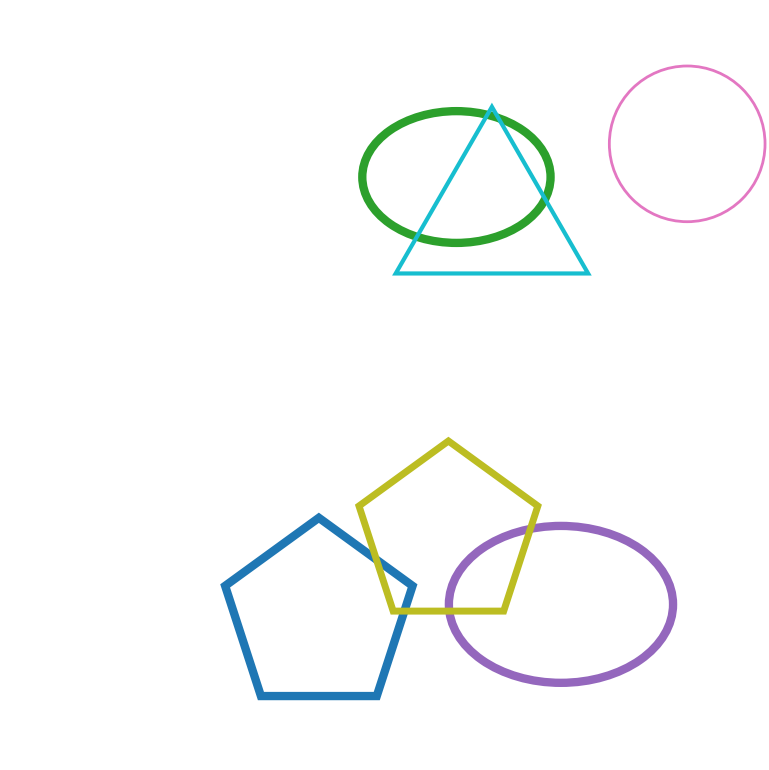[{"shape": "pentagon", "thickness": 3, "radius": 0.64, "center": [0.414, 0.2]}, {"shape": "oval", "thickness": 3, "radius": 0.61, "center": [0.593, 0.77]}, {"shape": "oval", "thickness": 3, "radius": 0.73, "center": [0.729, 0.215]}, {"shape": "circle", "thickness": 1, "radius": 0.51, "center": [0.892, 0.813]}, {"shape": "pentagon", "thickness": 2.5, "radius": 0.61, "center": [0.582, 0.305]}, {"shape": "triangle", "thickness": 1.5, "radius": 0.72, "center": [0.639, 0.717]}]